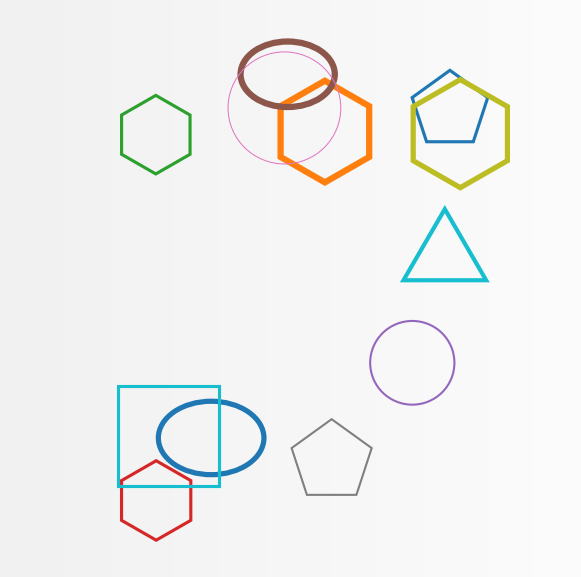[{"shape": "pentagon", "thickness": 1.5, "radius": 0.34, "center": [0.774, 0.809]}, {"shape": "oval", "thickness": 2.5, "radius": 0.45, "center": [0.363, 0.241]}, {"shape": "hexagon", "thickness": 3, "radius": 0.44, "center": [0.559, 0.771]}, {"shape": "hexagon", "thickness": 1.5, "radius": 0.34, "center": [0.268, 0.766]}, {"shape": "hexagon", "thickness": 1.5, "radius": 0.34, "center": [0.269, 0.133]}, {"shape": "circle", "thickness": 1, "radius": 0.36, "center": [0.709, 0.371]}, {"shape": "oval", "thickness": 3, "radius": 0.41, "center": [0.495, 0.871]}, {"shape": "circle", "thickness": 0.5, "radius": 0.48, "center": [0.489, 0.812]}, {"shape": "pentagon", "thickness": 1, "radius": 0.36, "center": [0.571, 0.201]}, {"shape": "hexagon", "thickness": 2.5, "radius": 0.47, "center": [0.792, 0.768]}, {"shape": "triangle", "thickness": 2, "radius": 0.41, "center": [0.765, 0.555]}, {"shape": "square", "thickness": 1.5, "radius": 0.43, "center": [0.29, 0.244]}]